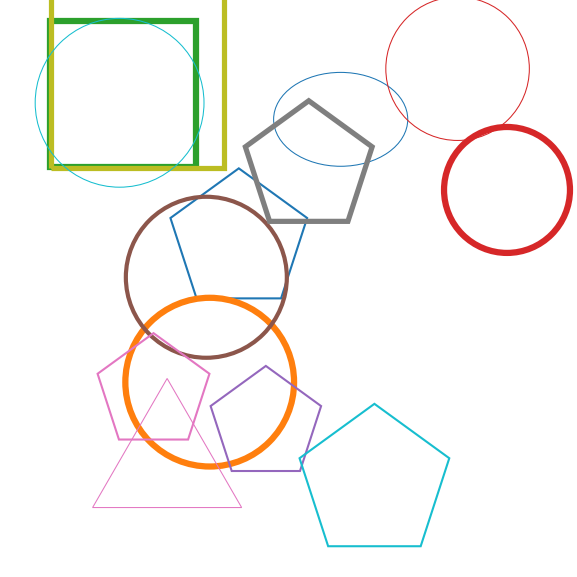[{"shape": "oval", "thickness": 0.5, "radius": 0.58, "center": [0.59, 0.792]}, {"shape": "pentagon", "thickness": 1, "radius": 0.62, "center": [0.414, 0.583]}, {"shape": "circle", "thickness": 3, "radius": 0.73, "center": [0.363, 0.337]}, {"shape": "square", "thickness": 3, "radius": 0.63, "center": [0.213, 0.836]}, {"shape": "circle", "thickness": 3, "radius": 0.55, "center": [0.878, 0.67]}, {"shape": "circle", "thickness": 0.5, "radius": 0.62, "center": [0.792, 0.88]}, {"shape": "pentagon", "thickness": 1, "radius": 0.5, "center": [0.46, 0.265]}, {"shape": "circle", "thickness": 2, "radius": 0.7, "center": [0.357, 0.519]}, {"shape": "pentagon", "thickness": 1, "radius": 0.51, "center": [0.266, 0.32]}, {"shape": "triangle", "thickness": 0.5, "radius": 0.75, "center": [0.289, 0.195]}, {"shape": "pentagon", "thickness": 2.5, "radius": 0.58, "center": [0.535, 0.709]}, {"shape": "square", "thickness": 2.5, "radius": 0.75, "center": [0.238, 0.856]}, {"shape": "pentagon", "thickness": 1, "radius": 0.68, "center": [0.648, 0.164]}, {"shape": "circle", "thickness": 0.5, "radius": 0.73, "center": [0.207, 0.821]}]